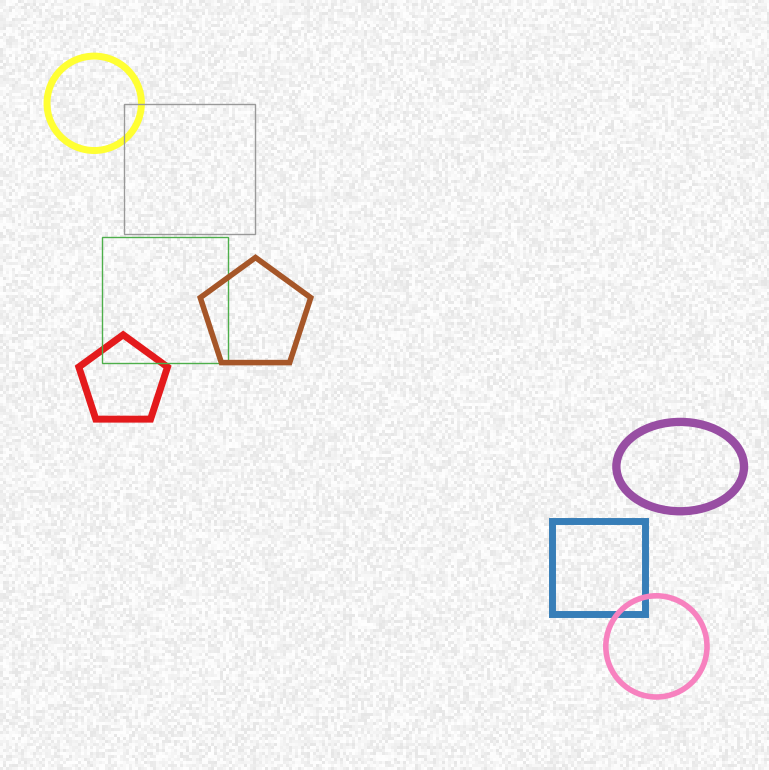[{"shape": "pentagon", "thickness": 2.5, "radius": 0.3, "center": [0.16, 0.505]}, {"shape": "square", "thickness": 2.5, "radius": 0.3, "center": [0.777, 0.263]}, {"shape": "square", "thickness": 0.5, "radius": 0.41, "center": [0.214, 0.61]}, {"shape": "oval", "thickness": 3, "radius": 0.41, "center": [0.883, 0.394]}, {"shape": "circle", "thickness": 2.5, "radius": 0.31, "center": [0.122, 0.866]}, {"shape": "pentagon", "thickness": 2, "radius": 0.38, "center": [0.332, 0.59]}, {"shape": "circle", "thickness": 2, "radius": 0.33, "center": [0.852, 0.161]}, {"shape": "square", "thickness": 0.5, "radius": 0.42, "center": [0.246, 0.78]}]